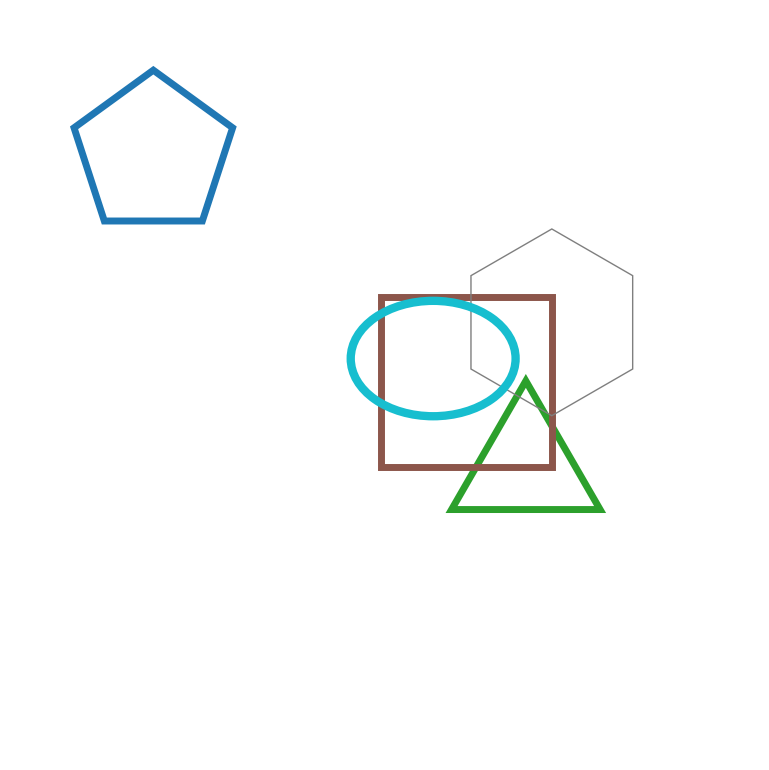[{"shape": "pentagon", "thickness": 2.5, "radius": 0.54, "center": [0.199, 0.801]}, {"shape": "triangle", "thickness": 2.5, "radius": 0.56, "center": [0.683, 0.394]}, {"shape": "square", "thickness": 2.5, "radius": 0.55, "center": [0.606, 0.504]}, {"shape": "hexagon", "thickness": 0.5, "radius": 0.61, "center": [0.717, 0.581]}, {"shape": "oval", "thickness": 3, "radius": 0.54, "center": [0.563, 0.534]}]